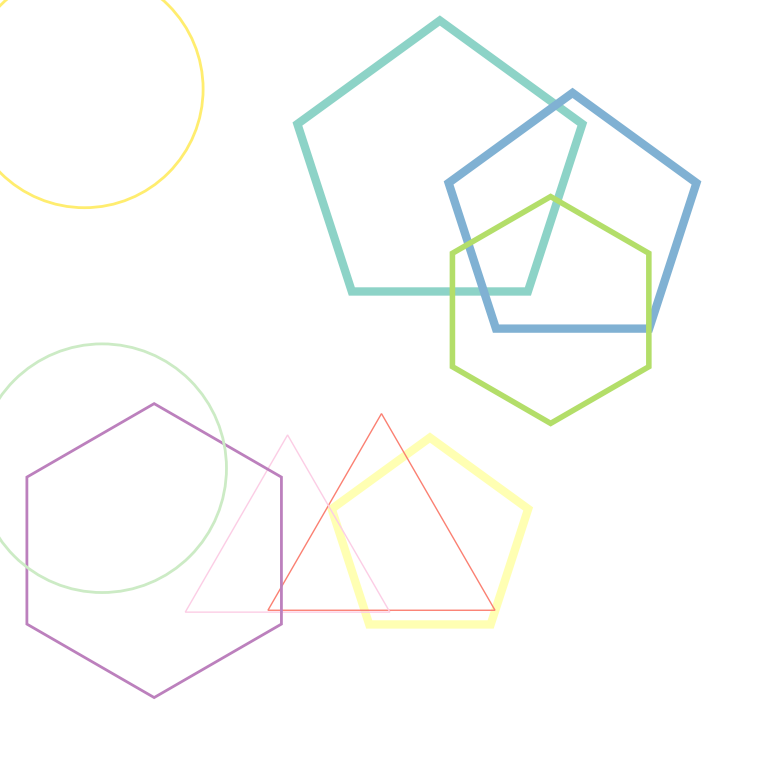[{"shape": "pentagon", "thickness": 3, "radius": 0.97, "center": [0.571, 0.779]}, {"shape": "pentagon", "thickness": 3, "radius": 0.67, "center": [0.558, 0.298]}, {"shape": "triangle", "thickness": 0.5, "radius": 0.85, "center": [0.495, 0.293]}, {"shape": "pentagon", "thickness": 3, "radius": 0.85, "center": [0.744, 0.71]}, {"shape": "hexagon", "thickness": 2, "radius": 0.74, "center": [0.715, 0.597]}, {"shape": "triangle", "thickness": 0.5, "radius": 0.77, "center": [0.373, 0.282]}, {"shape": "hexagon", "thickness": 1, "radius": 0.95, "center": [0.2, 0.285]}, {"shape": "circle", "thickness": 1, "radius": 0.81, "center": [0.133, 0.392]}, {"shape": "circle", "thickness": 1, "radius": 0.77, "center": [0.11, 0.884]}]